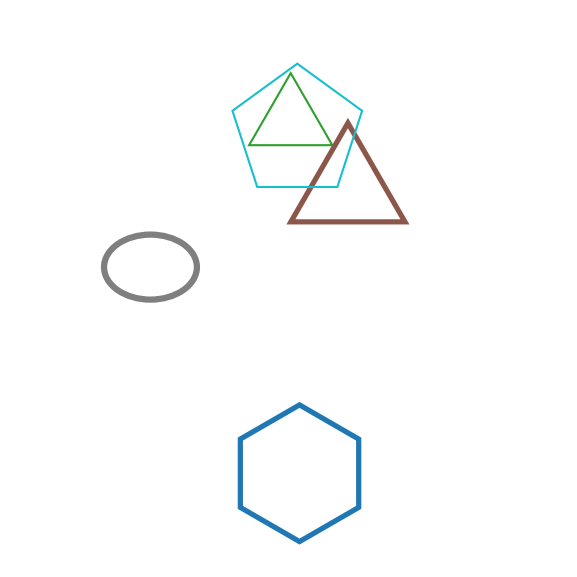[{"shape": "hexagon", "thickness": 2.5, "radius": 0.59, "center": [0.519, 0.18]}, {"shape": "triangle", "thickness": 1, "radius": 0.42, "center": [0.503, 0.789]}, {"shape": "triangle", "thickness": 2.5, "radius": 0.57, "center": [0.602, 0.672]}, {"shape": "oval", "thickness": 3, "radius": 0.4, "center": [0.261, 0.537]}, {"shape": "pentagon", "thickness": 1, "radius": 0.59, "center": [0.515, 0.771]}]